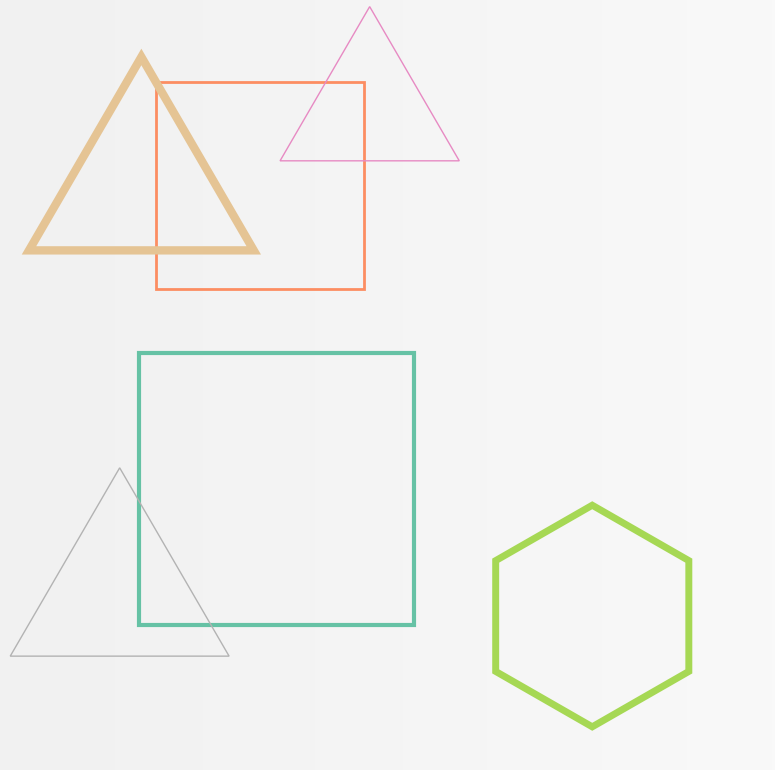[{"shape": "square", "thickness": 1.5, "radius": 0.88, "center": [0.357, 0.365]}, {"shape": "square", "thickness": 1, "radius": 0.67, "center": [0.335, 0.759]}, {"shape": "triangle", "thickness": 0.5, "radius": 0.67, "center": [0.477, 0.858]}, {"shape": "hexagon", "thickness": 2.5, "radius": 0.72, "center": [0.764, 0.2]}, {"shape": "triangle", "thickness": 3, "radius": 0.84, "center": [0.182, 0.759]}, {"shape": "triangle", "thickness": 0.5, "radius": 0.82, "center": [0.154, 0.229]}]